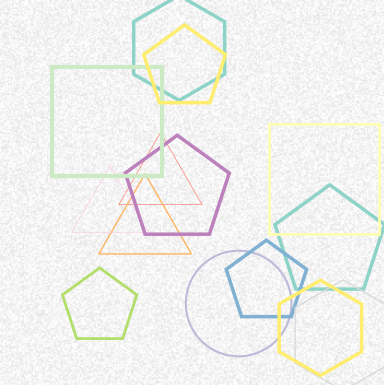[{"shape": "pentagon", "thickness": 2.5, "radius": 0.75, "center": [0.856, 0.37]}, {"shape": "hexagon", "thickness": 2.5, "radius": 0.68, "center": [0.465, 0.876]}, {"shape": "square", "thickness": 2, "radius": 0.71, "center": [0.842, 0.534]}, {"shape": "circle", "thickness": 1.5, "radius": 0.69, "center": [0.62, 0.212]}, {"shape": "triangle", "thickness": 0.5, "radius": 0.62, "center": [0.417, 0.531]}, {"shape": "pentagon", "thickness": 2.5, "radius": 0.55, "center": [0.692, 0.266]}, {"shape": "triangle", "thickness": 1, "radius": 0.69, "center": [0.377, 0.41]}, {"shape": "pentagon", "thickness": 2, "radius": 0.51, "center": [0.259, 0.203]}, {"shape": "triangle", "thickness": 0.5, "radius": 0.57, "center": [0.286, 0.454]}, {"shape": "hexagon", "thickness": 1, "radius": 0.72, "center": [0.891, 0.129]}, {"shape": "pentagon", "thickness": 2.5, "radius": 0.71, "center": [0.46, 0.507]}, {"shape": "square", "thickness": 3, "radius": 0.71, "center": [0.279, 0.684]}, {"shape": "hexagon", "thickness": 2.5, "radius": 0.62, "center": [0.832, 0.148]}, {"shape": "pentagon", "thickness": 2.5, "radius": 0.56, "center": [0.48, 0.824]}]